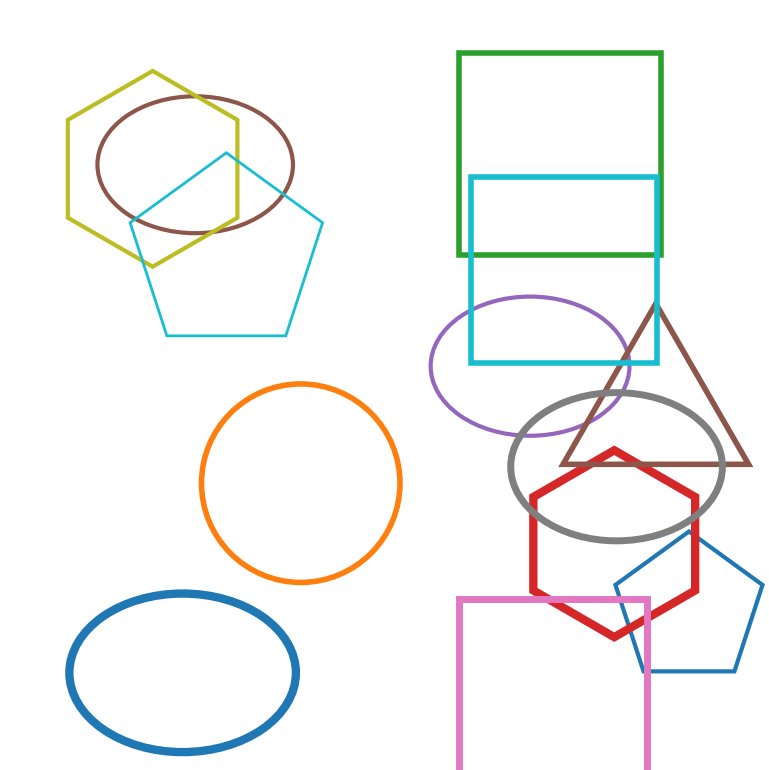[{"shape": "pentagon", "thickness": 1.5, "radius": 0.5, "center": [0.895, 0.209]}, {"shape": "oval", "thickness": 3, "radius": 0.74, "center": [0.237, 0.126]}, {"shape": "circle", "thickness": 2, "radius": 0.64, "center": [0.391, 0.372]}, {"shape": "square", "thickness": 2, "radius": 0.66, "center": [0.727, 0.8]}, {"shape": "hexagon", "thickness": 3, "radius": 0.61, "center": [0.798, 0.294]}, {"shape": "oval", "thickness": 1.5, "radius": 0.65, "center": [0.688, 0.524]}, {"shape": "triangle", "thickness": 2, "radius": 0.7, "center": [0.852, 0.467]}, {"shape": "oval", "thickness": 1.5, "radius": 0.63, "center": [0.254, 0.786]}, {"shape": "square", "thickness": 2.5, "radius": 0.61, "center": [0.718, 0.1]}, {"shape": "oval", "thickness": 2.5, "radius": 0.69, "center": [0.801, 0.394]}, {"shape": "hexagon", "thickness": 1.5, "radius": 0.64, "center": [0.198, 0.781]}, {"shape": "square", "thickness": 2, "radius": 0.6, "center": [0.732, 0.649]}, {"shape": "pentagon", "thickness": 1, "radius": 0.66, "center": [0.294, 0.67]}]